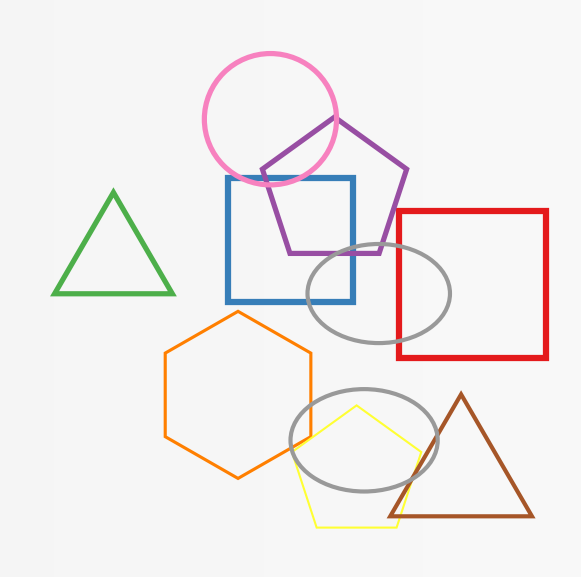[{"shape": "square", "thickness": 3, "radius": 0.63, "center": [0.813, 0.506]}, {"shape": "square", "thickness": 3, "radius": 0.54, "center": [0.5, 0.584]}, {"shape": "triangle", "thickness": 2.5, "radius": 0.58, "center": [0.195, 0.549]}, {"shape": "pentagon", "thickness": 2.5, "radius": 0.65, "center": [0.576, 0.666]}, {"shape": "hexagon", "thickness": 1.5, "radius": 0.72, "center": [0.41, 0.315]}, {"shape": "pentagon", "thickness": 1, "radius": 0.58, "center": [0.614, 0.18]}, {"shape": "triangle", "thickness": 2, "radius": 0.7, "center": [0.793, 0.175]}, {"shape": "circle", "thickness": 2.5, "radius": 0.57, "center": [0.465, 0.793]}, {"shape": "oval", "thickness": 2, "radius": 0.61, "center": [0.652, 0.491]}, {"shape": "oval", "thickness": 2, "radius": 0.63, "center": [0.626, 0.237]}]